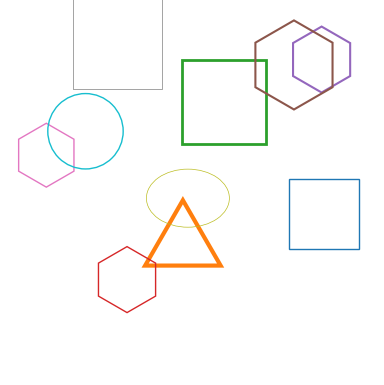[{"shape": "square", "thickness": 1, "radius": 0.45, "center": [0.842, 0.443]}, {"shape": "triangle", "thickness": 3, "radius": 0.57, "center": [0.475, 0.367]}, {"shape": "square", "thickness": 2, "radius": 0.55, "center": [0.583, 0.735]}, {"shape": "hexagon", "thickness": 1, "radius": 0.43, "center": [0.33, 0.274]}, {"shape": "hexagon", "thickness": 1.5, "radius": 0.43, "center": [0.835, 0.845]}, {"shape": "hexagon", "thickness": 1.5, "radius": 0.58, "center": [0.764, 0.831]}, {"shape": "hexagon", "thickness": 1, "radius": 0.41, "center": [0.12, 0.597]}, {"shape": "square", "thickness": 0.5, "radius": 0.58, "center": [0.305, 0.886]}, {"shape": "oval", "thickness": 0.5, "radius": 0.54, "center": [0.488, 0.485]}, {"shape": "circle", "thickness": 1, "radius": 0.49, "center": [0.222, 0.659]}]